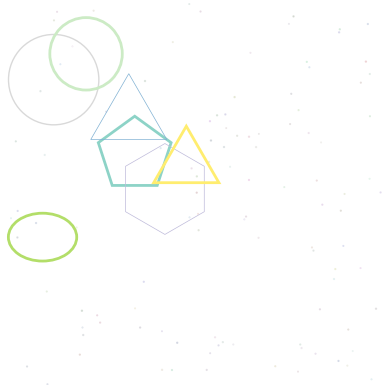[{"shape": "pentagon", "thickness": 2, "radius": 0.5, "center": [0.35, 0.599]}, {"shape": "hexagon", "thickness": 0.5, "radius": 0.59, "center": [0.428, 0.509]}, {"shape": "triangle", "thickness": 0.5, "radius": 0.57, "center": [0.334, 0.695]}, {"shape": "oval", "thickness": 2, "radius": 0.44, "center": [0.111, 0.384]}, {"shape": "circle", "thickness": 1, "radius": 0.59, "center": [0.139, 0.793]}, {"shape": "circle", "thickness": 2, "radius": 0.47, "center": [0.224, 0.86]}, {"shape": "triangle", "thickness": 2, "radius": 0.49, "center": [0.484, 0.574]}]